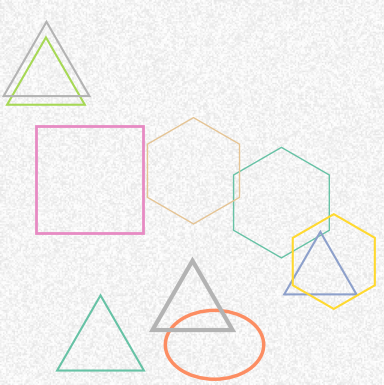[{"shape": "hexagon", "thickness": 1, "radius": 0.72, "center": [0.731, 0.474]}, {"shape": "triangle", "thickness": 1.5, "radius": 0.65, "center": [0.261, 0.103]}, {"shape": "oval", "thickness": 2.5, "radius": 0.64, "center": [0.557, 0.104]}, {"shape": "triangle", "thickness": 1.5, "radius": 0.54, "center": [0.832, 0.29]}, {"shape": "square", "thickness": 2, "radius": 0.69, "center": [0.233, 0.533]}, {"shape": "triangle", "thickness": 1.5, "radius": 0.58, "center": [0.119, 0.786]}, {"shape": "hexagon", "thickness": 1.5, "radius": 0.62, "center": [0.867, 0.321]}, {"shape": "hexagon", "thickness": 1, "radius": 0.69, "center": [0.503, 0.556]}, {"shape": "triangle", "thickness": 3, "radius": 0.6, "center": [0.5, 0.203]}, {"shape": "triangle", "thickness": 1.5, "radius": 0.64, "center": [0.121, 0.815]}]